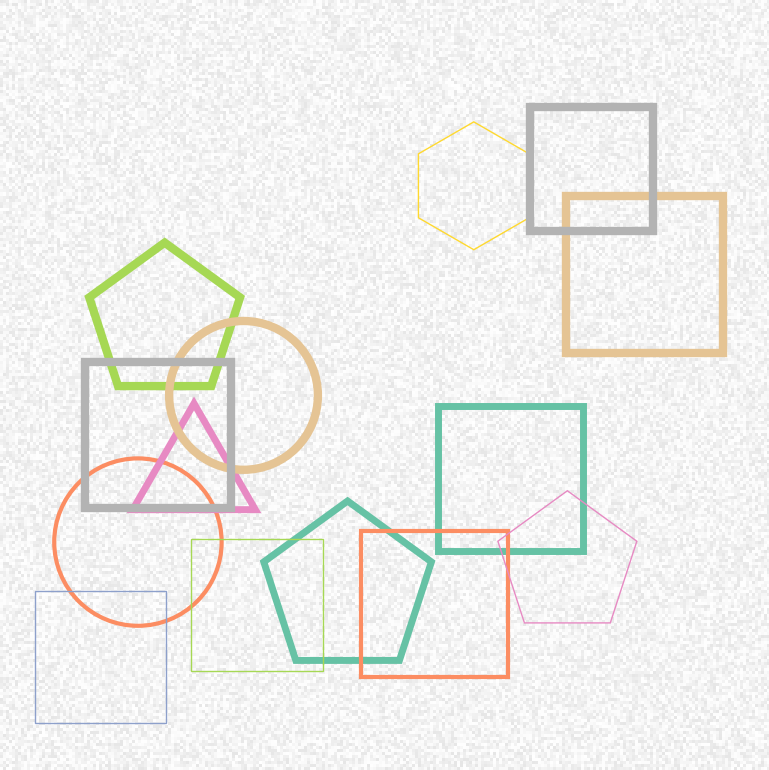[{"shape": "pentagon", "thickness": 2.5, "radius": 0.57, "center": [0.451, 0.235]}, {"shape": "square", "thickness": 2.5, "radius": 0.47, "center": [0.663, 0.378]}, {"shape": "circle", "thickness": 1.5, "radius": 0.54, "center": [0.179, 0.296]}, {"shape": "square", "thickness": 1.5, "radius": 0.47, "center": [0.564, 0.216]}, {"shape": "square", "thickness": 0.5, "radius": 0.43, "center": [0.13, 0.147]}, {"shape": "triangle", "thickness": 2.5, "radius": 0.46, "center": [0.252, 0.384]}, {"shape": "pentagon", "thickness": 0.5, "radius": 0.47, "center": [0.737, 0.268]}, {"shape": "square", "thickness": 0.5, "radius": 0.43, "center": [0.333, 0.214]}, {"shape": "pentagon", "thickness": 3, "radius": 0.51, "center": [0.214, 0.582]}, {"shape": "hexagon", "thickness": 0.5, "radius": 0.42, "center": [0.615, 0.759]}, {"shape": "circle", "thickness": 3, "radius": 0.48, "center": [0.316, 0.487]}, {"shape": "square", "thickness": 3, "radius": 0.51, "center": [0.837, 0.644]}, {"shape": "square", "thickness": 3, "radius": 0.47, "center": [0.205, 0.435]}, {"shape": "square", "thickness": 3, "radius": 0.4, "center": [0.768, 0.78]}]